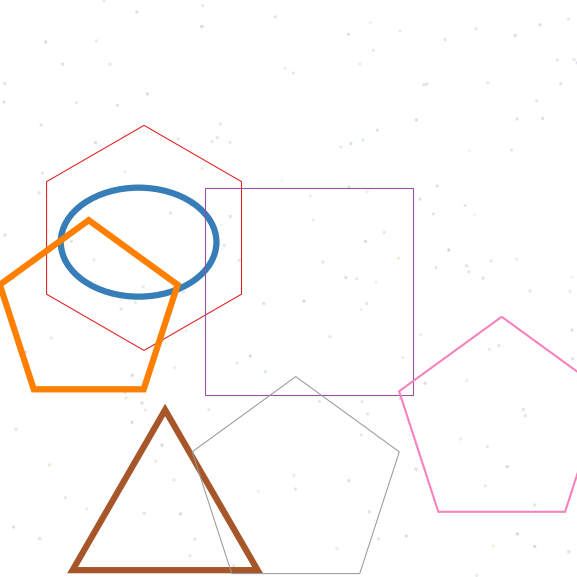[{"shape": "hexagon", "thickness": 0.5, "radius": 0.97, "center": [0.249, 0.587]}, {"shape": "oval", "thickness": 3, "radius": 0.67, "center": [0.24, 0.58]}, {"shape": "square", "thickness": 0.5, "radius": 0.9, "center": [0.535, 0.494]}, {"shape": "pentagon", "thickness": 3, "radius": 0.81, "center": [0.154, 0.456]}, {"shape": "triangle", "thickness": 3, "radius": 0.92, "center": [0.286, 0.104]}, {"shape": "pentagon", "thickness": 1, "radius": 0.93, "center": [0.869, 0.264]}, {"shape": "pentagon", "thickness": 0.5, "radius": 0.94, "center": [0.512, 0.158]}]